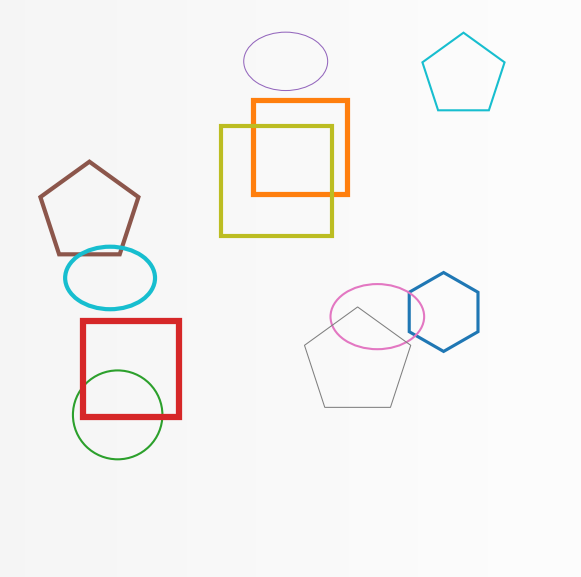[{"shape": "hexagon", "thickness": 1.5, "radius": 0.34, "center": [0.763, 0.459]}, {"shape": "square", "thickness": 2.5, "radius": 0.41, "center": [0.516, 0.745]}, {"shape": "circle", "thickness": 1, "radius": 0.38, "center": [0.202, 0.281]}, {"shape": "square", "thickness": 3, "radius": 0.42, "center": [0.225, 0.36]}, {"shape": "oval", "thickness": 0.5, "radius": 0.36, "center": [0.492, 0.893]}, {"shape": "pentagon", "thickness": 2, "radius": 0.44, "center": [0.154, 0.63]}, {"shape": "oval", "thickness": 1, "radius": 0.4, "center": [0.649, 0.451]}, {"shape": "pentagon", "thickness": 0.5, "radius": 0.48, "center": [0.615, 0.372]}, {"shape": "square", "thickness": 2, "radius": 0.48, "center": [0.476, 0.685]}, {"shape": "oval", "thickness": 2, "radius": 0.39, "center": [0.189, 0.518]}, {"shape": "pentagon", "thickness": 1, "radius": 0.37, "center": [0.797, 0.868]}]